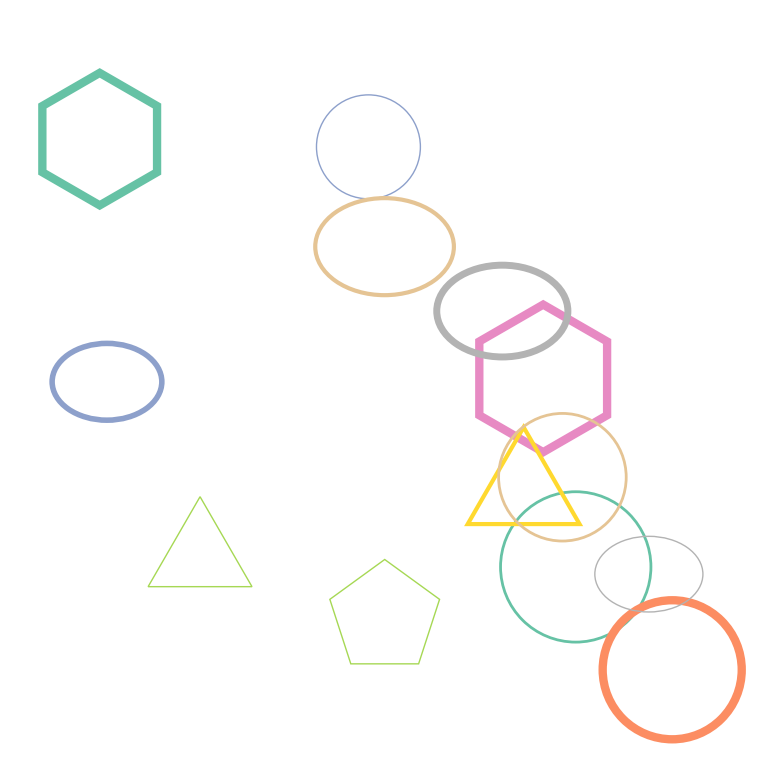[{"shape": "hexagon", "thickness": 3, "radius": 0.43, "center": [0.129, 0.819]}, {"shape": "circle", "thickness": 1, "radius": 0.49, "center": [0.748, 0.264]}, {"shape": "circle", "thickness": 3, "radius": 0.45, "center": [0.873, 0.13]}, {"shape": "oval", "thickness": 2, "radius": 0.36, "center": [0.139, 0.504]}, {"shape": "circle", "thickness": 0.5, "radius": 0.34, "center": [0.478, 0.809]}, {"shape": "hexagon", "thickness": 3, "radius": 0.48, "center": [0.705, 0.509]}, {"shape": "pentagon", "thickness": 0.5, "radius": 0.37, "center": [0.5, 0.198]}, {"shape": "triangle", "thickness": 0.5, "radius": 0.39, "center": [0.26, 0.277]}, {"shape": "triangle", "thickness": 1.5, "radius": 0.42, "center": [0.68, 0.361]}, {"shape": "circle", "thickness": 1, "radius": 0.41, "center": [0.73, 0.38]}, {"shape": "oval", "thickness": 1.5, "radius": 0.45, "center": [0.499, 0.68]}, {"shape": "oval", "thickness": 2.5, "radius": 0.43, "center": [0.652, 0.596]}, {"shape": "oval", "thickness": 0.5, "radius": 0.35, "center": [0.843, 0.254]}]